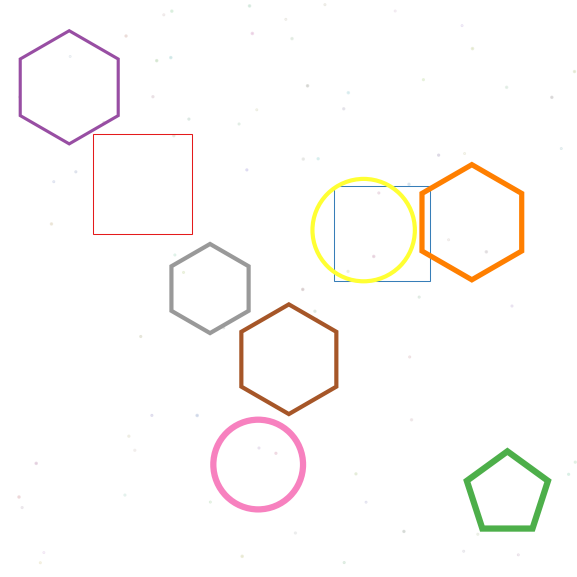[{"shape": "square", "thickness": 0.5, "radius": 0.43, "center": [0.247, 0.681]}, {"shape": "square", "thickness": 0.5, "radius": 0.41, "center": [0.662, 0.595]}, {"shape": "pentagon", "thickness": 3, "radius": 0.37, "center": [0.879, 0.144]}, {"shape": "hexagon", "thickness": 1.5, "radius": 0.49, "center": [0.12, 0.848]}, {"shape": "hexagon", "thickness": 2.5, "radius": 0.5, "center": [0.817, 0.614]}, {"shape": "circle", "thickness": 2, "radius": 0.44, "center": [0.63, 0.601]}, {"shape": "hexagon", "thickness": 2, "radius": 0.47, "center": [0.5, 0.377]}, {"shape": "circle", "thickness": 3, "radius": 0.39, "center": [0.447, 0.195]}, {"shape": "hexagon", "thickness": 2, "radius": 0.39, "center": [0.364, 0.5]}]